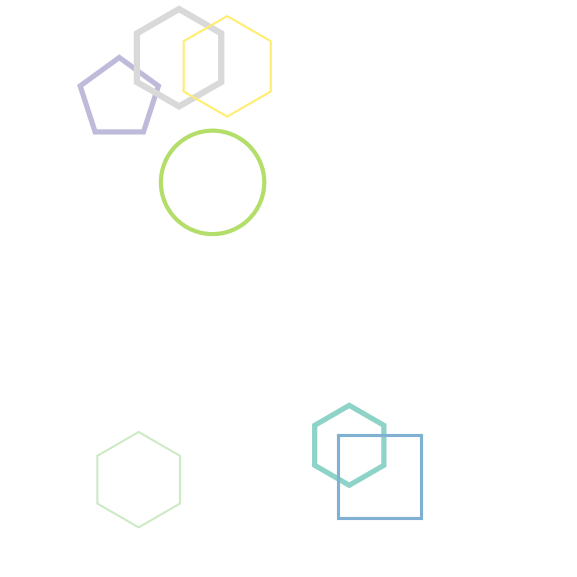[{"shape": "hexagon", "thickness": 2.5, "radius": 0.35, "center": [0.605, 0.228]}, {"shape": "pentagon", "thickness": 2.5, "radius": 0.36, "center": [0.207, 0.828]}, {"shape": "square", "thickness": 1.5, "radius": 0.36, "center": [0.657, 0.174]}, {"shape": "circle", "thickness": 2, "radius": 0.45, "center": [0.368, 0.683]}, {"shape": "hexagon", "thickness": 3, "radius": 0.42, "center": [0.31, 0.899]}, {"shape": "hexagon", "thickness": 1, "radius": 0.41, "center": [0.24, 0.169]}, {"shape": "hexagon", "thickness": 1, "radius": 0.44, "center": [0.393, 0.884]}]